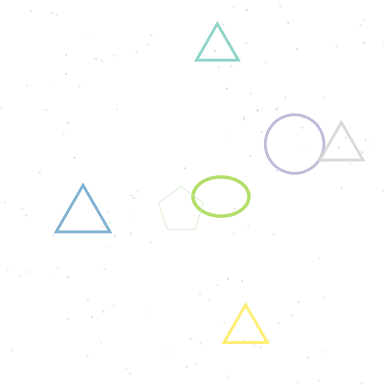[{"shape": "triangle", "thickness": 2, "radius": 0.32, "center": [0.565, 0.875]}, {"shape": "circle", "thickness": 2, "radius": 0.38, "center": [0.765, 0.626]}, {"shape": "triangle", "thickness": 2, "radius": 0.4, "center": [0.216, 0.438]}, {"shape": "oval", "thickness": 2.5, "radius": 0.36, "center": [0.574, 0.489]}, {"shape": "triangle", "thickness": 2, "radius": 0.33, "center": [0.887, 0.617]}, {"shape": "pentagon", "thickness": 0.5, "radius": 0.31, "center": [0.47, 0.454]}, {"shape": "triangle", "thickness": 2, "radius": 0.33, "center": [0.638, 0.143]}]